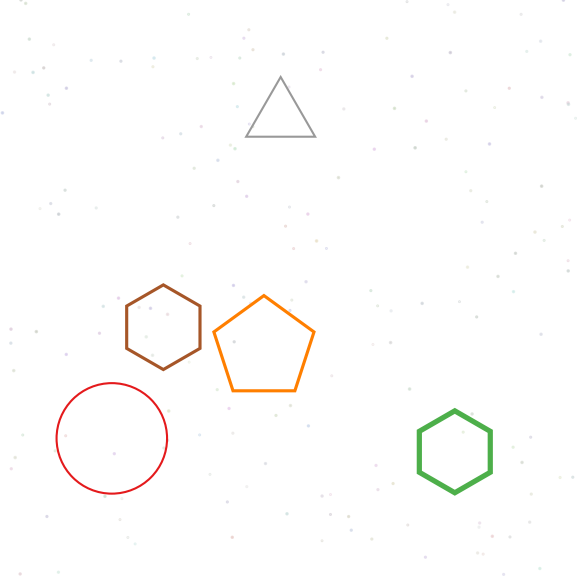[{"shape": "circle", "thickness": 1, "radius": 0.48, "center": [0.194, 0.24]}, {"shape": "hexagon", "thickness": 2.5, "radius": 0.35, "center": [0.788, 0.217]}, {"shape": "pentagon", "thickness": 1.5, "radius": 0.46, "center": [0.457, 0.396]}, {"shape": "hexagon", "thickness": 1.5, "radius": 0.37, "center": [0.283, 0.433]}, {"shape": "triangle", "thickness": 1, "radius": 0.34, "center": [0.486, 0.797]}]